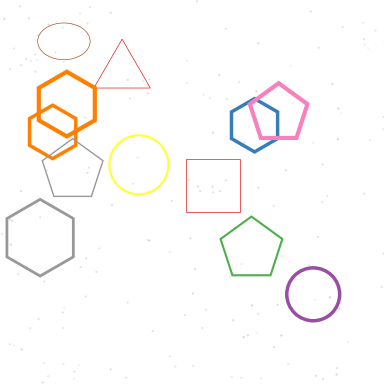[{"shape": "triangle", "thickness": 0.5, "radius": 0.42, "center": [0.317, 0.814]}, {"shape": "square", "thickness": 0.5, "radius": 0.35, "center": [0.553, 0.518]}, {"shape": "hexagon", "thickness": 2.5, "radius": 0.35, "center": [0.661, 0.675]}, {"shape": "pentagon", "thickness": 1.5, "radius": 0.42, "center": [0.653, 0.353]}, {"shape": "circle", "thickness": 2.5, "radius": 0.34, "center": [0.814, 0.236]}, {"shape": "hexagon", "thickness": 3, "radius": 0.42, "center": [0.174, 0.73]}, {"shape": "hexagon", "thickness": 2.5, "radius": 0.35, "center": [0.137, 0.657]}, {"shape": "circle", "thickness": 1.5, "radius": 0.38, "center": [0.361, 0.572]}, {"shape": "oval", "thickness": 0.5, "radius": 0.34, "center": [0.166, 0.893]}, {"shape": "pentagon", "thickness": 3, "radius": 0.39, "center": [0.724, 0.705]}, {"shape": "pentagon", "thickness": 1, "radius": 0.41, "center": [0.189, 0.557]}, {"shape": "hexagon", "thickness": 2, "radius": 0.5, "center": [0.104, 0.383]}]